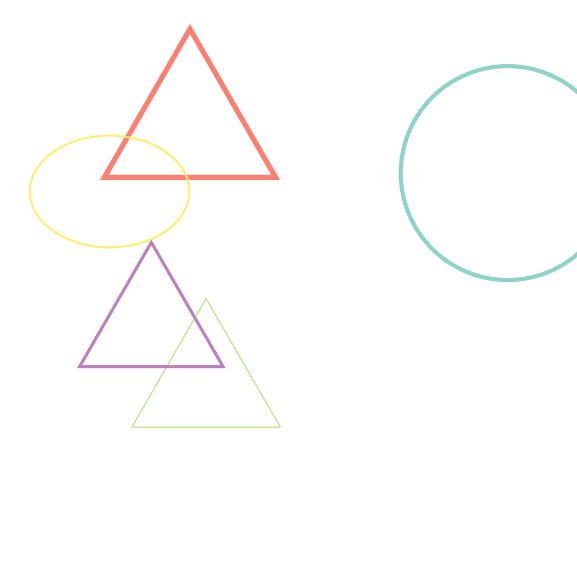[{"shape": "circle", "thickness": 2, "radius": 0.93, "center": [0.879, 0.699]}, {"shape": "triangle", "thickness": 2.5, "radius": 0.86, "center": [0.329, 0.778]}, {"shape": "triangle", "thickness": 0.5, "radius": 0.74, "center": [0.357, 0.334]}, {"shape": "triangle", "thickness": 1.5, "radius": 0.72, "center": [0.262, 0.436]}, {"shape": "oval", "thickness": 1, "radius": 0.69, "center": [0.19, 0.668]}]